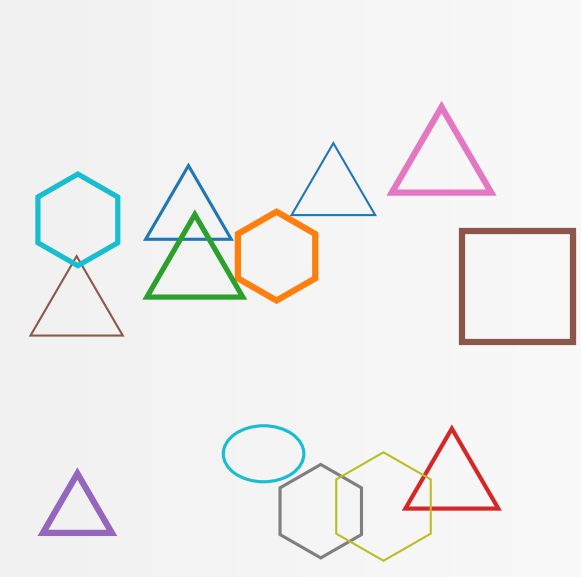[{"shape": "triangle", "thickness": 1.5, "radius": 0.43, "center": [0.324, 0.627]}, {"shape": "triangle", "thickness": 1, "radius": 0.42, "center": [0.574, 0.668]}, {"shape": "hexagon", "thickness": 3, "radius": 0.38, "center": [0.476, 0.556]}, {"shape": "triangle", "thickness": 2.5, "radius": 0.48, "center": [0.335, 0.532]}, {"shape": "triangle", "thickness": 2, "radius": 0.46, "center": [0.777, 0.165]}, {"shape": "triangle", "thickness": 3, "radius": 0.34, "center": [0.133, 0.111]}, {"shape": "triangle", "thickness": 1, "radius": 0.46, "center": [0.132, 0.464]}, {"shape": "square", "thickness": 3, "radius": 0.48, "center": [0.891, 0.503]}, {"shape": "triangle", "thickness": 3, "radius": 0.49, "center": [0.76, 0.715]}, {"shape": "hexagon", "thickness": 1.5, "radius": 0.4, "center": [0.552, 0.114]}, {"shape": "hexagon", "thickness": 1, "radius": 0.47, "center": [0.66, 0.122]}, {"shape": "hexagon", "thickness": 2.5, "radius": 0.4, "center": [0.134, 0.618]}, {"shape": "oval", "thickness": 1.5, "radius": 0.35, "center": [0.453, 0.213]}]